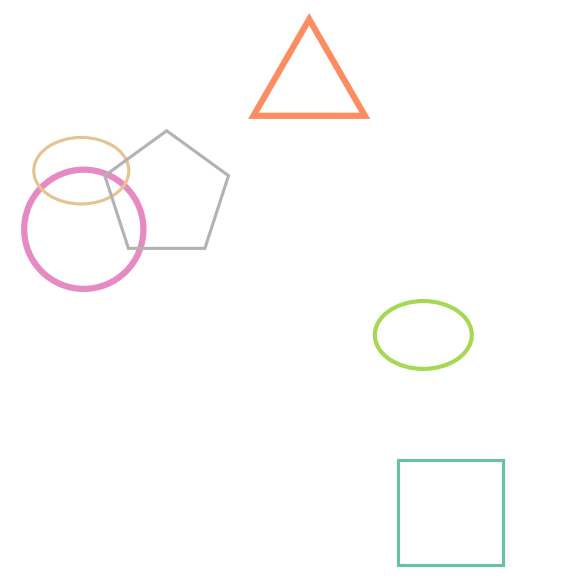[{"shape": "square", "thickness": 1.5, "radius": 0.46, "center": [0.78, 0.111]}, {"shape": "triangle", "thickness": 3, "radius": 0.56, "center": [0.535, 0.854]}, {"shape": "circle", "thickness": 3, "radius": 0.52, "center": [0.145, 0.602]}, {"shape": "oval", "thickness": 2, "radius": 0.42, "center": [0.733, 0.419]}, {"shape": "oval", "thickness": 1.5, "radius": 0.41, "center": [0.141, 0.704]}, {"shape": "pentagon", "thickness": 1.5, "radius": 0.56, "center": [0.289, 0.66]}]